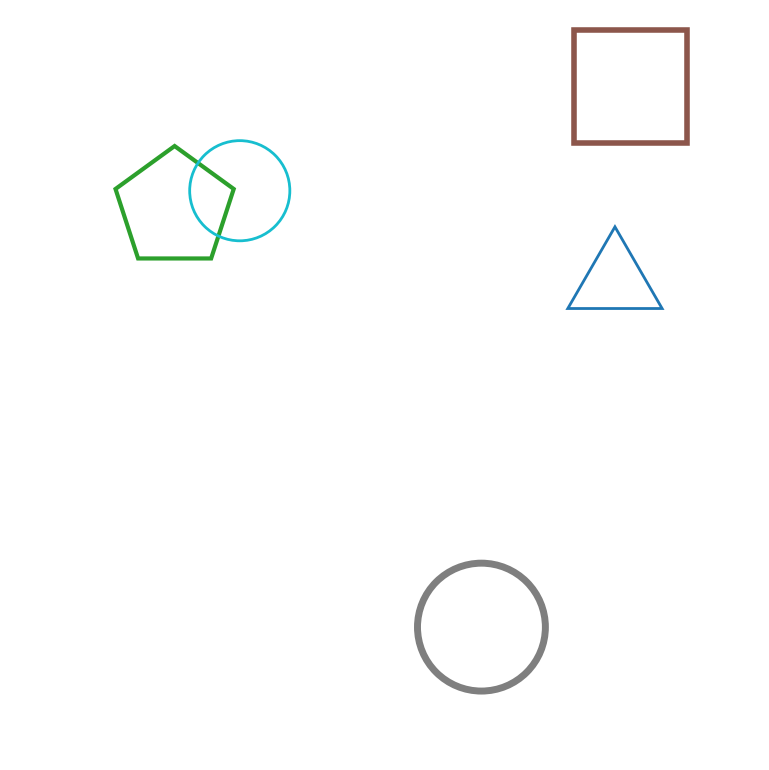[{"shape": "triangle", "thickness": 1, "radius": 0.35, "center": [0.799, 0.635]}, {"shape": "pentagon", "thickness": 1.5, "radius": 0.4, "center": [0.227, 0.73]}, {"shape": "square", "thickness": 2, "radius": 0.37, "center": [0.819, 0.888]}, {"shape": "circle", "thickness": 2.5, "radius": 0.42, "center": [0.625, 0.186]}, {"shape": "circle", "thickness": 1, "radius": 0.33, "center": [0.311, 0.752]}]